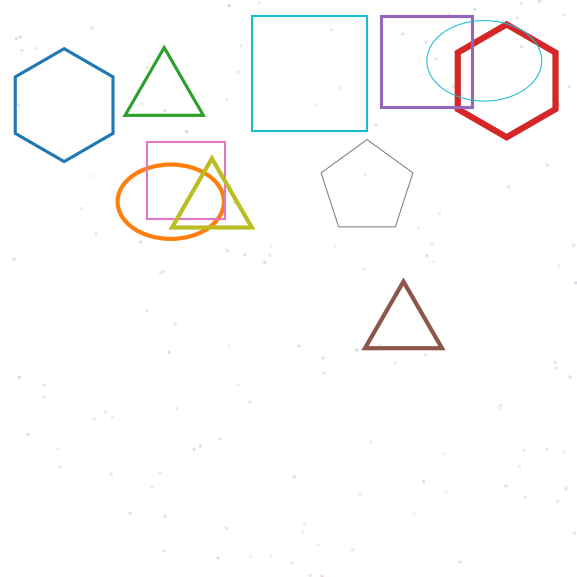[{"shape": "hexagon", "thickness": 1.5, "radius": 0.49, "center": [0.111, 0.817]}, {"shape": "oval", "thickness": 2, "radius": 0.46, "center": [0.296, 0.65]}, {"shape": "triangle", "thickness": 1.5, "radius": 0.39, "center": [0.284, 0.839]}, {"shape": "hexagon", "thickness": 3, "radius": 0.49, "center": [0.877, 0.859]}, {"shape": "square", "thickness": 1.5, "radius": 0.39, "center": [0.738, 0.893]}, {"shape": "triangle", "thickness": 2, "radius": 0.38, "center": [0.699, 0.435]}, {"shape": "square", "thickness": 1, "radius": 0.34, "center": [0.322, 0.687]}, {"shape": "pentagon", "thickness": 0.5, "radius": 0.42, "center": [0.636, 0.674]}, {"shape": "triangle", "thickness": 2, "radius": 0.4, "center": [0.367, 0.645]}, {"shape": "oval", "thickness": 0.5, "radius": 0.5, "center": [0.839, 0.894]}, {"shape": "square", "thickness": 1, "radius": 0.5, "center": [0.536, 0.872]}]